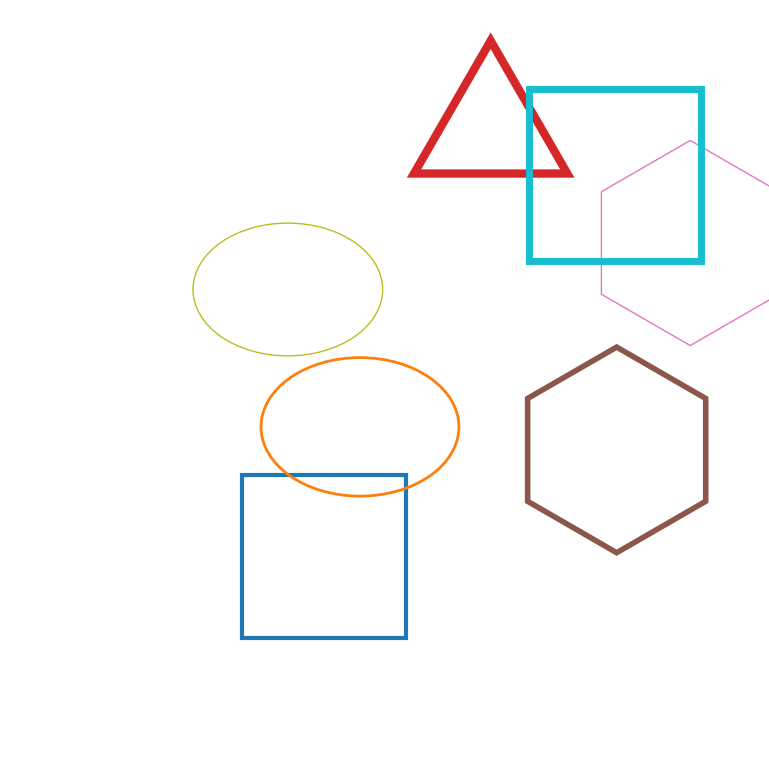[{"shape": "square", "thickness": 1.5, "radius": 0.53, "center": [0.421, 0.277]}, {"shape": "oval", "thickness": 1, "radius": 0.64, "center": [0.468, 0.446]}, {"shape": "triangle", "thickness": 3, "radius": 0.57, "center": [0.637, 0.832]}, {"shape": "hexagon", "thickness": 2, "radius": 0.67, "center": [0.801, 0.416]}, {"shape": "hexagon", "thickness": 0.5, "radius": 0.67, "center": [0.896, 0.684]}, {"shape": "oval", "thickness": 0.5, "radius": 0.62, "center": [0.374, 0.624]}, {"shape": "square", "thickness": 2.5, "radius": 0.56, "center": [0.799, 0.773]}]